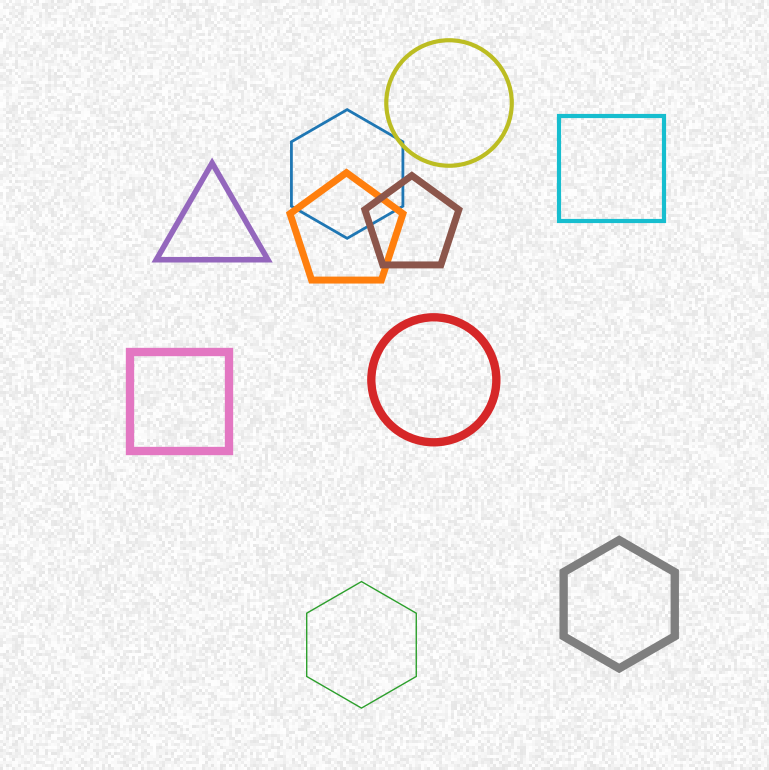[{"shape": "hexagon", "thickness": 1, "radius": 0.42, "center": [0.451, 0.774]}, {"shape": "pentagon", "thickness": 2.5, "radius": 0.39, "center": [0.45, 0.699]}, {"shape": "hexagon", "thickness": 0.5, "radius": 0.41, "center": [0.469, 0.163]}, {"shape": "circle", "thickness": 3, "radius": 0.41, "center": [0.563, 0.507]}, {"shape": "triangle", "thickness": 2, "radius": 0.42, "center": [0.275, 0.705]}, {"shape": "pentagon", "thickness": 2.5, "radius": 0.32, "center": [0.535, 0.708]}, {"shape": "square", "thickness": 3, "radius": 0.32, "center": [0.233, 0.479]}, {"shape": "hexagon", "thickness": 3, "radius": 0.42, "center": [0.804, 0.215]}, {"shape": "circle", "thickness": 1.5, "radius": 0.41, "center": [0.583, 0.866]}, {"shape": "square", "thickness": 1.5, "radius": 0.34, "center": [0.794, 0.781]}]